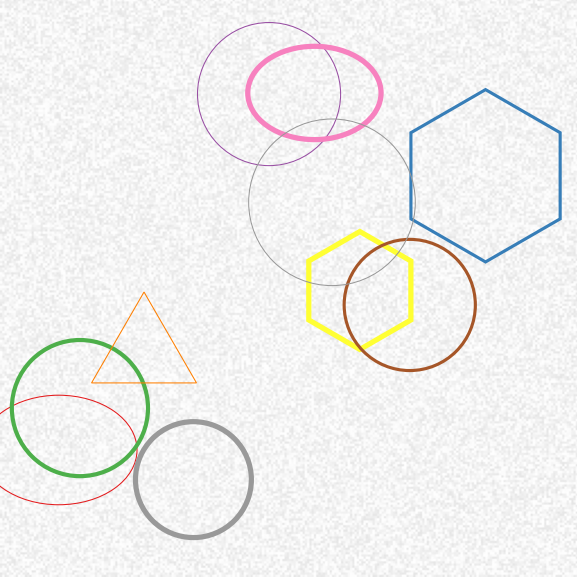[{"shape": "oval", "thickness": 0.5, "radius": 0.68, "center": [0.102, 0.22]}, {"shape": "hexagon", "thickness": 1.5, "radius": 0.75, "center": [0.841, 0.695]}, {"shape": "circle", "thickness": 2, "radius": 0.59, "center": [0.138, 0.292]}, {"shape": "circle", "thickness": 0.5, "radius": 0.62, "center": [0.466, 0.836]}, {"shape": "triangle", "thickness": 0.5, "radius": 0.52, "center": [0.249, 0.389]}, {"shape": "hexagon", "thickness": 2.5, "radius": 0.51, "center": [0.623, 0.496]}, {"shape": "circle", "thickness": 1.5, "radius": 0.57, "center": [0.71, 0.471]}, {"shape": "oval", "thickness": 2.5, "radius": 0.58, "center": [0.544, 0.838]}, {"shape": "circle", "thickness": 0.5, "radius": 0.72, "center": [0.575, 0.649]}, {"shape": "circle", "thickness": 2.5, "radius": 0.5, "center": [0.335, 0.169]}]